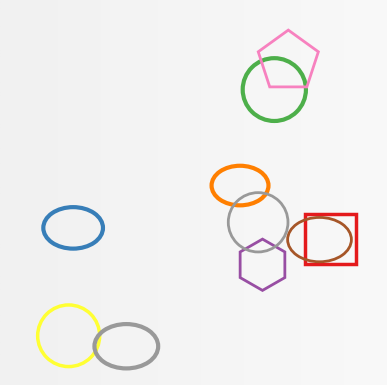[{"shape": "square", "thickness": 2.5, "radius": 0.33, "center": [0.852, 0.38]}, {"shape": "oval", "thickness": 3, "radius": 0.38, "center": [0.189, 0.408]}, {"shape": "circle", "thickness": 3, "radius": 0.41, "center": [0.708, 0.767]}, {"shape": "hexagon", "thickness": 2, "radius": 0.33, "center": [0.677, 0.312]}, {"shape": "oval", "thickness": 3, "radius": 0.37, "center": [0.619, 0.518]}, {"shape": "circle", "thickness": 2.5, "radius": 0.4, "center": [0.177, 0.128]}, {"shape": "oval", "thickness": 2, "radius": 0.41, "center": [0.825, 0.378]}, {"shape": "pentagon", "thickness": 2, "radius": 0.41, "center": [0.744, 0.84]}, {"shape": "circle", "thickness": 2, "radius": 0.39, "center": [0.666, 0.423]}, {"shape": "oval", "thickness": 3, "radius": 0.41, "center": [0.326, 0.101]}]